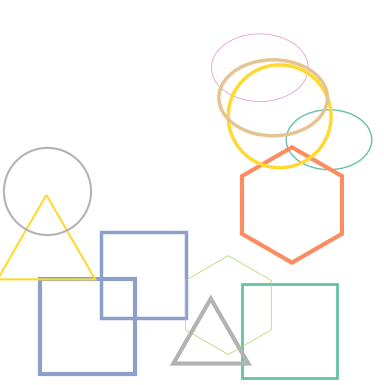[{"shape": "square", "thickness": 2, "radius": 0.61, "center": [0.752, 0.141]}, {"shape": "oval", "thickness": 1, "radius": 0.56, "center": [0.855, 0.637]}, {"shape": "hexagon", "thickness": 3, "radius": 0.75, "center": [0.758, 0.468]}, {"shape": "square", "thickness": 2.5, "radius": 0.55, "center": [0.372, 0.286]}, {"shape": "square", "thickness": 3, "radius": 0.62, "center": [0.226, 0.151]}, {"shape": "oval", "thickness": 0.5, "radius": 0.63, "center": [0.675, 0.824]}, {"shape": "hexagon", "thickness": 0.5, "radius": 0.64, "center": [0.593, 0.208]}, {"shape": "circle", "thickness": 2.5, "radius": 0.67, "center": [0.726, 0.698]}, {"shape": "triangle", "thickness": 1.5, "radius": 0.73, "center": [0.12, 0.348]}, {"shape": "oval", "thickness": 2.5, "radius": 0.7, "center": [0.709, 0.746]}, {"shape": "triangle", "thickness": 3, "radius": 0.56, "center": [0.548, 0.112]}, {"shape": "circle", "thickness": 1.5, "radius": 0.57, "center": [0.123, 0.503]}]